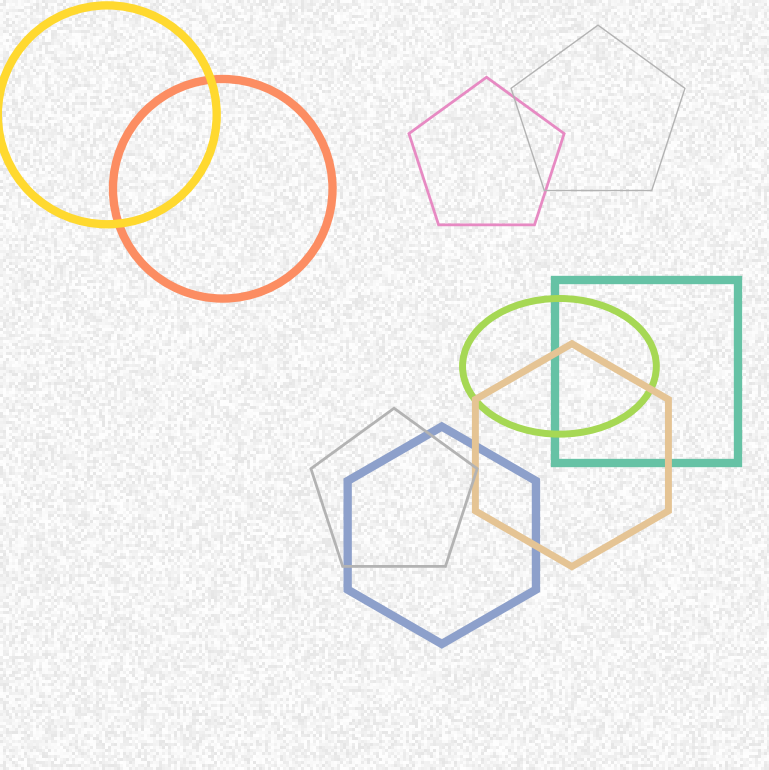[{"shape": "square", "thickness": 3, "radius": 0.59, "center": [0.84, 0.517]}, {"shape": "circle", "thickness": 3, "radius": 0.71, "center": [0.289, 0.755]}, {"shape": "hexagon", "thickness": 3, "radius": 0.71, "center": [0.574, 0.305]}, {"shape": "pentagon", "thickness": 1, "radius": 0.53, "center": [0.632, 0.794]}, {"shape": "oval", "thickness": 2.5, "radius": 0.63, "center": [0.727, 0.524]}, {"shape": "circle", "thickness": 3, "radius": 0.71, "center": [0.139, 0.851]}, {"shape": "hexagon", "thickness": 2.5, "radius": 0.72, "center": [0.743, 0.409]}, {"shape": "pentagon", "thickness": 0.5, "radius": 0.59, "center": [0.777, 0.849]}, {"shape": "pentagon", "thickness": 1, "radius": 0.57, "center": [0.512, 0.356]}]